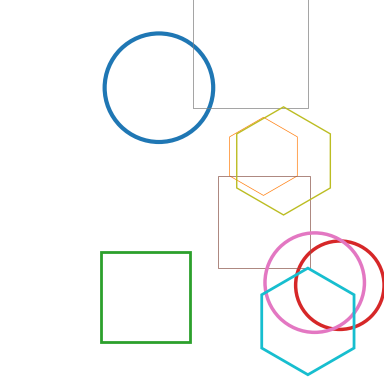[{"shape": "circle", "thickness": 3, "radius": 0.7, "center": [0.413, 0.772]}, {"shape": "hexagon", "thickness": 0.5, "radius": 0.51, "center": [0.684, 0.594]}, {"shape": "square", "thickness": 2, "radius": 0.58, "center": [0.379, 0.229]}, {"shape": "circle", "thickness": 2.5, "radius": 0.57, "center": [0.883, 0.259]}, {"shape": "square", "thickness": 0.5, "radius": 0.6, "center": [0.686, 0.424]}, {"shape": "circle", "thickness": 2.5, "radius": 0.65, "center": [0.817, 0.266]}, {"shape": "square", "thickness": 0.5, "radius": 0.75, "center": [0.65, 0.868]}, {"shape": "hexagon", "thickness": 1, "radius": 0.7, "center": [0.736, 0.582]}, {"shape": "hexagon", "thickness": 2, "radius": 0.69, "center": [0.8, 0.165]}]